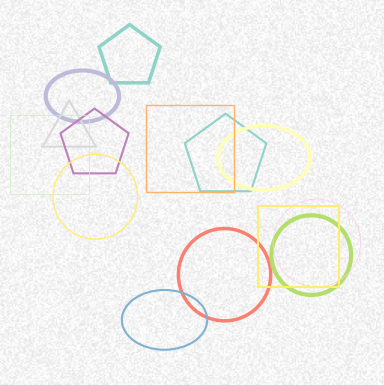[{"shape": "pentagon", "thickness": 2.5, "radius": 0.42, "center": [0.337, 0.852]}, {"shape": "pentagon", "thickness": 1.5, "radius": 0.56, "center": [0.586, 0.593]}, {"shape": "oval", "thickness": 2.5, "radius": 0.6, "center": [0.686, 0.59]}, {"shape": "oval", "thickness": 3, "radius": 0.48, "center": [0.214, 0.75]}, {"shape": "circle", "thickness": 2.5, "radius": 0.6, "center": [0.583, 0.286]}, {"shape": "oval", "thickness": 1.5, "radius": 0.55, "center": [0.427, 0.169]}, {"shape": "square", "thickness": 1, "radius": 0.57, "center": [0.493, 0.615]}, {"shape": "circle", "thickness": 3, "radius": 0.52, "center": [0.808, 0.337]}, {"shape": "circle", "thickness": 0.5, "radius": 0.57, "center": [0.823, 0.369]}, {"shape": "triangle", "thickness": 1.5, "radius": 0.4, "center": [0.18, 0.659]}, {"shape": "pentagon", "thickness": 1.5, "radius": 0.47, "center": [0.246, 0.625]}, {"shape": "square", "thickness": 0.5, "radius": 0.51, "center": [0.129, 0.599]}, {"shape": "circle", "thickness": 1, "radius": 0.55, "center": [0.248, 0.489]}, {"shape": "square", "thickness": 1.5, "radius": 0.53, "center": [0.776, 0.359]}]